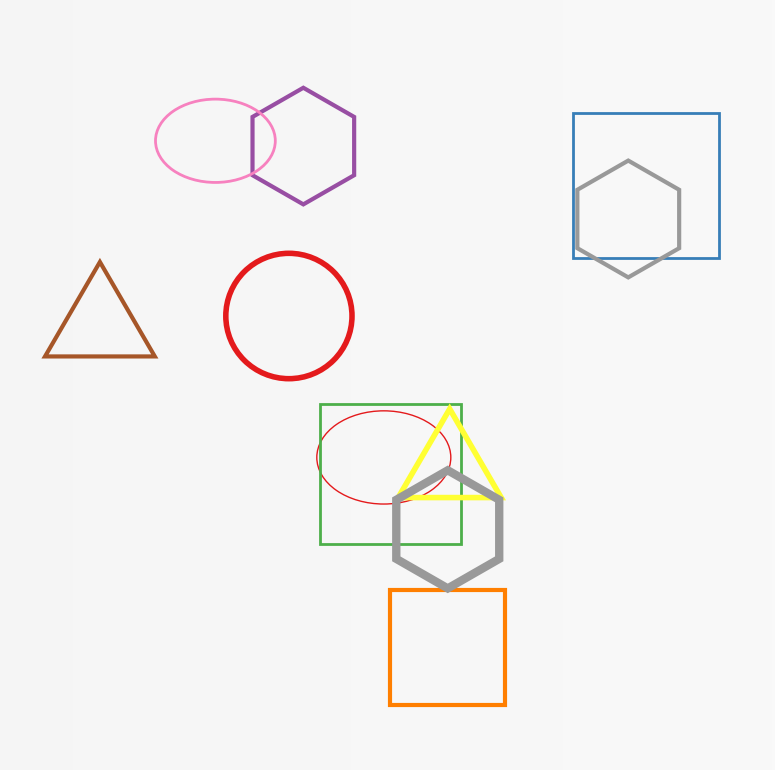[{"shape": "oval", "thickness": 0.5, "radius": 0.43, "center": [0.495, 0.406]}, {"shape": "circle", "thickness": 2, "radius": 0.41, "center": [0.373, 0.59]}, {"shape": "square", "thickness": 1, "radius": 0.47, "center": [0.833, 0.759]}, {"shape": "square", "thickness": 1, "radius": 0.45, "center": [0.504, 0.385]}, {"shape": "hexagon", "thickness": 1.5, "radius": 0.38, "center": [0.391, 0.81]}, {"shape": "square", "thickness": 1.5, "radius": 0.37, "center": [0.577, 0.159]}, {"shape": "triangle", "thickness": 2, "radius": 0.38, "center": [0.58, 0.392]}, {"shape": "triangle", "thickness": 1.5, "radius": 0.41, "center": [0.129, 0.578]}, {"shape": "oval", "thickness": 1, "radius": 0.39, "center": [0.278, 0.817]}, {"shape": "hexagon", "thickness": 3, "radius": 0.38, "center": [0.578, 0.313]}, {"shape": "hexagon", "thickness": 1.5, "radius": 0.38, "center": [0.811, 0.716]}]